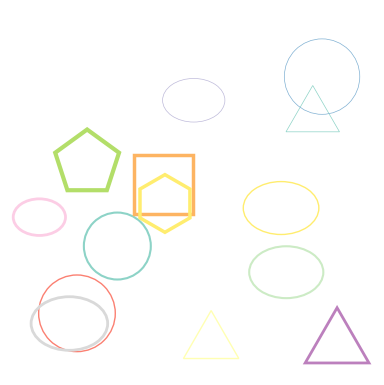[{"shape": "circle", "thickness": 1.5, "radius": 0.43, "center": [0.305, 0.361]}, {"shape": "triangle", "thickness": 0.5, "radius": 0.4, "center": [0.812, 0.698]}, {"shape": "triangle", "thickness": 1, "radius": 0.42, "center": [0.548, 0.11]}, {"shape": "oval", "thickness": 0.5, "radius": 0.4, "center": [0.503, 0.74]}, {"shape": "circle", "thickness": 1, "radius": 0.5, "center": [0.2, 0.186]}, {"shape": "circle", "thickness": 0.5, "radius": 0.49, "center": [0.837, 0.801]}, {"shape": "square", "thickness": 2.5, "radius": 0.38, "center": [0.424, 0.52]}, {"shape": "pentagon", "thickness": 3, "radius": 0.44, "center": [0.226, 0.576]}, {"shape": "oval", "thickness": 2, "radius": 0.34, "center": [0.102, 0.436]}, {"shape": "oval", "thickness": 2, "radius": 0.5, "center": [0.18, 0.16]}, {"shape": "triangle", "thickness": 2, "radius": 0.48, "center": [0.876, 0.105]}, {"shape": "oval", "thickness": 1.5, "radius": 0.48, "center": [0.744, 0.293]}, {"shape": "hexagon", "thickness": 2.5, "radius": 0.37, "center": [0.428, 0.472]}, {"shape": "oval", "thickness": 1, "radius": 0.49, "center": [0.73, 0.46]}]